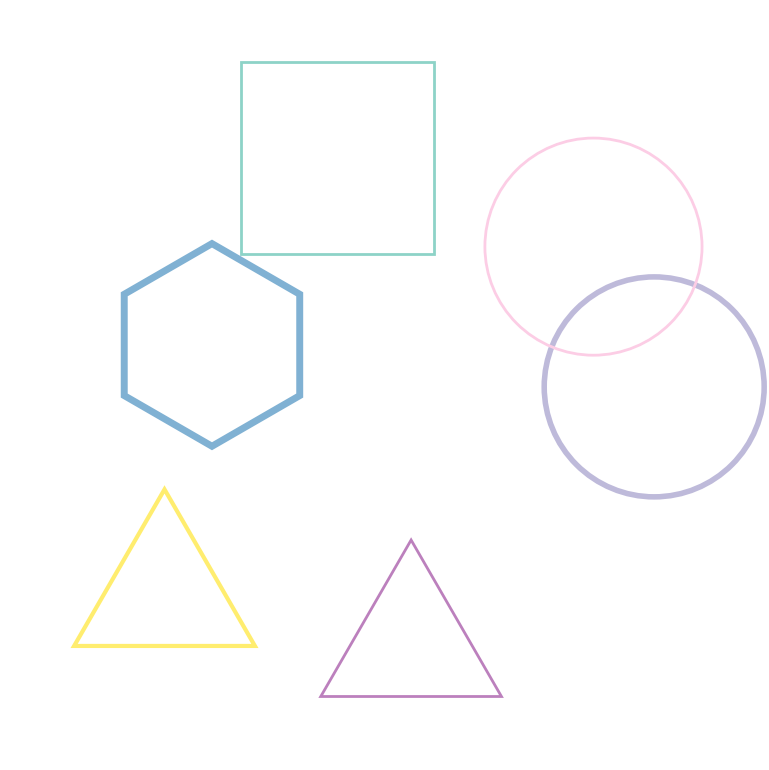[{"shape": "square", "thickness": 1, "radius": 0.62, "center": [0.438, 0.795]}, {"shape": "circle", "thickness": 2, "radius": 0.71, "center": [0.85, 0.498]}, {"shape": "hexagon", "thickness": 2.5, "radius": 0.66, "center": [0.275, 0.552]}, {"shape": "circle", "thickness": 1, "radius": 0.7, "center": [0.771, 0.68]}, {"shape": "triangle", "thickness": 1, "radius": 0.68, "center": [0.534, 0.163]}, {"shape": "triangle", "thickness": 1.5, "radius": 0.68, "center": [0.214, 0.229]}]